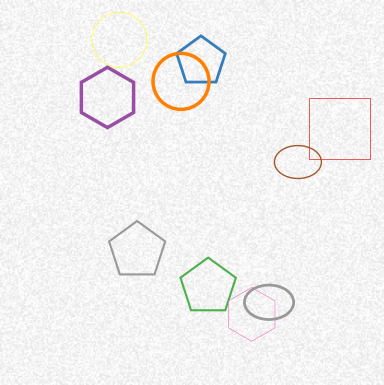[{"shape": "square", "thickness": 0.5, "radius": 0.4, "center": [0.881, 0.665]}, {"shape": "pentagon", "thickness": 2, "radius": 0.33, "center": [0.522, 0.841]}, {"shape": "pentagon", "thickness": 1.5, "radius": 0.38, "center": [0.541, 0.255]}, {"shape": "hexagon", "thickness": 2.5, "radius": 0.39, "center": [0.279, 0.747]}, {"shape": "circle", "thickness": 2.5, "radius": 0.36, "center": [0.47, 0.789]}, {"shape": "circle", "thickness": 0.5, "radius": 0.36, "center": [0.31, 0.897]}, {"shape": "oval", "thickness": 1, "radius": 0.31, "center": [0.774, 0.579]}, {"shape": "hexagon", "thickness": 0.5, "radius": 0.35, "center": [0.654, 0.183]}, {"shape": "oval", "thickness": 2, "radius": 0.32, "center": [0.699, 0.215]}, {"shape": "pentagon", "thickness": 1.5, "radius": 0.38, "center": [0.356, 0.349]}]